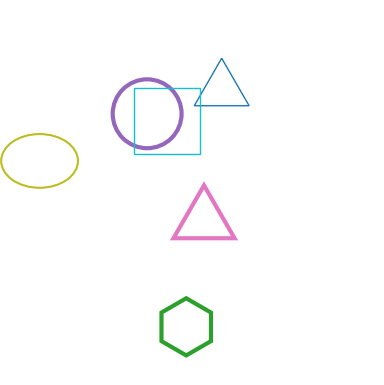[{"shape": "triangle", "thickness": 1, "radius": 0.41, "center": [0.576, 0.766]}, {"shape": "hexagon", "thickness": 3, "radius": 0.37, "center": [0.484, 0.151]}, {"shape": "circle", "thickness": 3, "radius": 0.45, "center": [0.382, 0.705]}, {"shape": "triangle", "thickness": 3, "radius": 0.46, "center": [0.53, 0.427]}, {"shape": "oval", "thickness": 1.5, "radius": 0.5, "center": [0.103, 0.582]}, {"shape": "square", "thickness": 1, "radius": 0.43, "center": [0.433, 0.685]}]